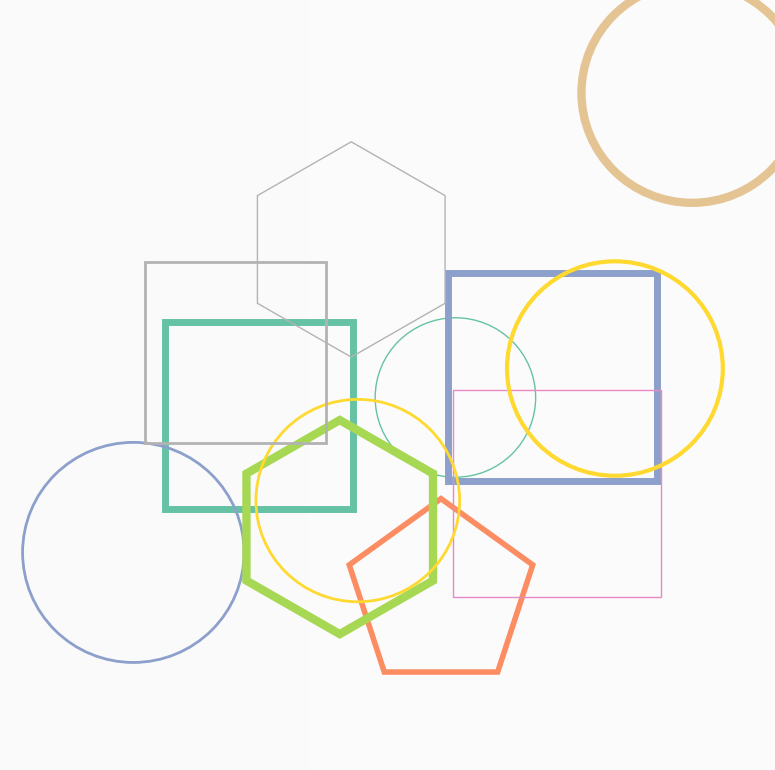[{"shape": "square", "thickness": 2.5, "radius": 0.61, "center": [0.334, 0.461]}, {"shape": "circle", "thickness": 0.5, "radius": 0.52, "center": [0.588, 0.484]}, {"shape": "pentagon", "thickness": 2, "radius": 0.62, "center": [0.569, 0.228]}, {"shape": "square", "thickness": 2.5, "radius": 0.67, "center": [0.713, 0.511]}, {"shape": "circle", "thickness": 1, "radius": 0.71, "center": [0.172, 0.283]}, {"shape": "square", "thickness": 0.5, "radius": 0.67, "center": [0.719, 0.359]}, {"shape": "hexagon", "thickness": 3, "radius": 0.69, "center": [0.438, 0.315]}, {"shape": "circle", "thickness": 1.5, "radius": 0.7, "center": [0.793, 0.521]}, {"shape": "circle", "thickness": 1, "radius": 0.66, "center": [0.462, 0.35]}, {"shape": "circle", "thickness": 3, "radius": 0.71, "center": [0.893, 0.879]}, {"shape": "hexagon", "thickness": 0.5, "radius": 0.7, "center": [0.453, 0.676]}, {"shape": "square", "thickness": 1, "radius": 0.59, "center": [0.304, 0.542]}]